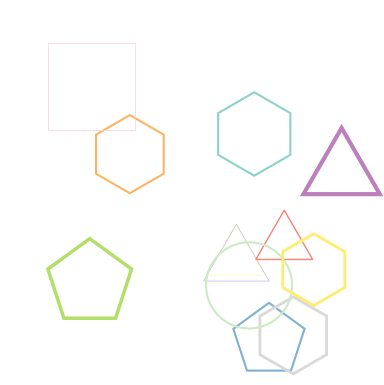[{"shape": "hexagon", "thickness": 1.5, "radius": 0.54, "center": [0.66, 0.652]}, {"shape": "triangle", "thickness": 0.5, "radius": 0.44, "center": [0.612, 0.329]}, {"shape": "triangle", "thickness": 0.5, "radius": 0.49, "center": [0.614, 0.319]}, {"shape": "triangle", "thickness": 1, "radius": 0.43, "center": [0.738, 0.369]}, {"shape": "pentagon", "thickness": 1.5, "radius": 0.49, "center": [0.699, 0.116]}, {"shape": "hexagon", "thickness": 1.5, "radius": 0.51, "center": [0.337, 0.6]}, {"shape": "pentagon", "thickness": 2.5, "radius": 0.57, "center": [0.233, 0.266]}, {"shape": "square", "thickness": 0.5, "radius": 0.56, "center": [0.239, 0.776]}, {"shape": "hexagon", "thickness": 2, "radius": 0.5, "center": [0.762, 0.129]}, {"shape": "triangle", "thickness": 3, "radius": 0.57, "center": [0.887, 0.553]}, {"shape": "circle", "thickness": 1.5, "radius": 0.56, "center": [0.647, 0.259]}, {"shape": "hexagon", "thickness": 2, "radius": 0.47, "center": [0.815, 0.3]}]